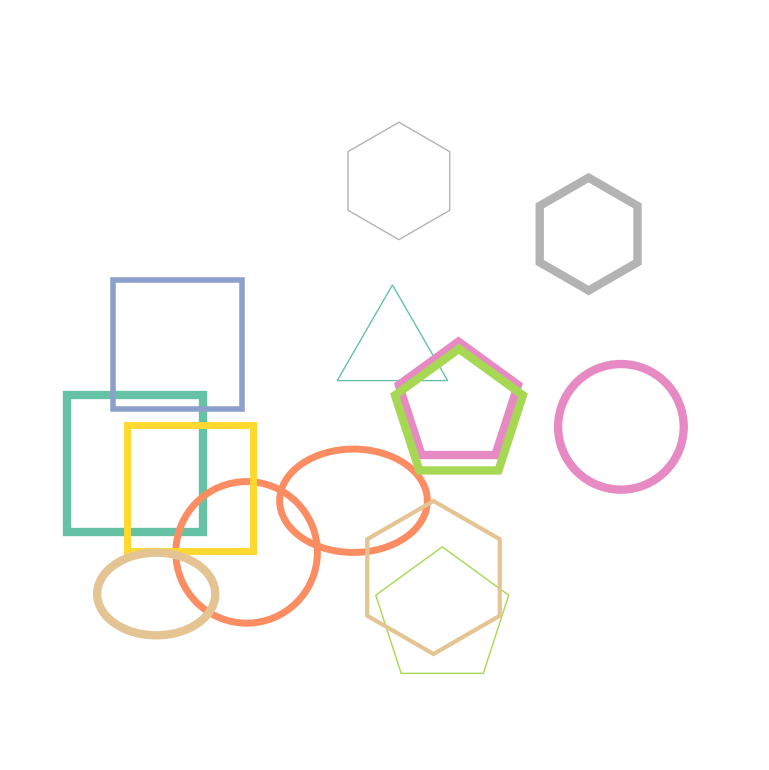[{"shape": "square", "thickness": 3, "radius": 0.44, "center": [0.175, 0.398]}, {"shape": "triangle", "thickness": 0.5, "radius": 0.41, "center": [0.51, 0.547]}, {"shape": "oval", "thickness": 2.5, "radius": 0.48, "center": [0.459, 0.35]}, {"shape": "circle", "thickness": 2.5, "radius": 0.46, "center": [0.32, 0.283]}, {"shape": "square", "thickness": 2, "radius": 0.42, "center": [0.23, 0.553]}, {"shape": "circle", "thickness": 3, "radius": 0.41, "center": [0.806, 0.446]}, {"shape": "pentagon", "thickness": 3, "radius": 0.41, "center": [0.595, 0.475]}, {"shape": "pentagon", "thickness": 3, "radius": 0.44, "center": [0.596, 0.46]}, {"shape": "pentagon", "thickness": 0.5, "radius": 0.45, "center": [0.574, 0.199]}, {"shape": "square", "thickness": 2.5, "radius": 0.41, "center": [0.246, 0.367]}, {"shape": "oval", "thickness": 3, "radius": 0.38, "center": [0.203, 0.229]}, {"shape": "hexagon", "thickness": 1.5, "radius": 0.5, "center": [0.563, 0.25]}, {"shape": "hexagon", "thickness": 3, "radius": 0.37, "center": [0.764, 0.696]}, {"shape": "hexagon", "thickness": 0.5, "radius": 0.38, "center": [0.518, 0.765]}]